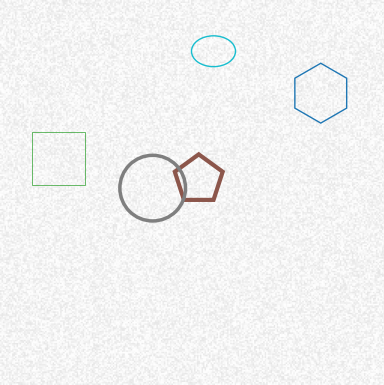[{"shape": "hexagon", "thickness": 1, "radius": 0.39, "center": [0.833, 0.758]}, {"shape": "square", "thickness": 0.5, "radius": 0.35, "center": [0.152, 0.588]}, {"shape": "pentagon", "thickness": 3, "radius": 0.33, "center": [0.516, 0.534]}, {"shape": "circle", "thickness": 2.5, "radius": 0.43, "center": [0.397, 0.511]}, {"shape": "oval", "thickness": 1, "radius": 0.29, "center": [0.555, 0.867]}]